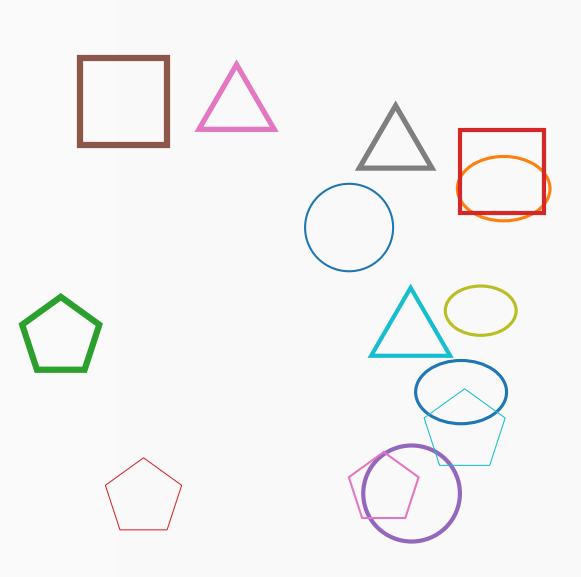[{"shape": "oval", "thickness": 1.5, "radius": 0.39, "center": [0.793, 0.32]}, {"shape": "circle", "thickness": 1, "radius": 0.38, "center": [0.601, 0.605]}, {"shape": "oval", "thickness": 1.5, "radius": 0.4, "center": [0.867, 0.672]}, {"shape": "pentagon", "thickness": 3, "radius": 0.35, "center": [0.105, 0.415]}, {"shape": "square", "thickness": 2, "radius": 0.36, "center": [0.864, 0.702]}, {"shape": "pentagon", "thickness": 0.5, "radius": 0.34, "center": [0.247, 0.137]}, {"shape": "circle", "thickness": 2, "radius": 0.42, "center": [0.708, 0.145]}, {"shape": "square", "thickness": 3, "radius": 0.38, "center": [0.212, 0.824]}, {"shape": "triangle", "thickness": 2.5, "radius": 0.37, "center": [0.407, 0.813]}, {"shape": "pentagon", "thickness": 1, "radius": 0.32, "center": [0.66, 0.153]}, {"shape": "triangle", "thickness": 2.5, "radius": 0.36, "center": [0.681, 0.744]}, {"shape": "oval", "thickness": 1.5, "radius": 0.3, "center": [0.827, 0.461]}, {"shape": "triangle", "thickness": 2, "radius": 0.39, "center": [0.706, 0.422]}, {"shape": "pentagon", "thickness": 0.5, "radius": 0.37, "center": [0.799, 0.253]}]